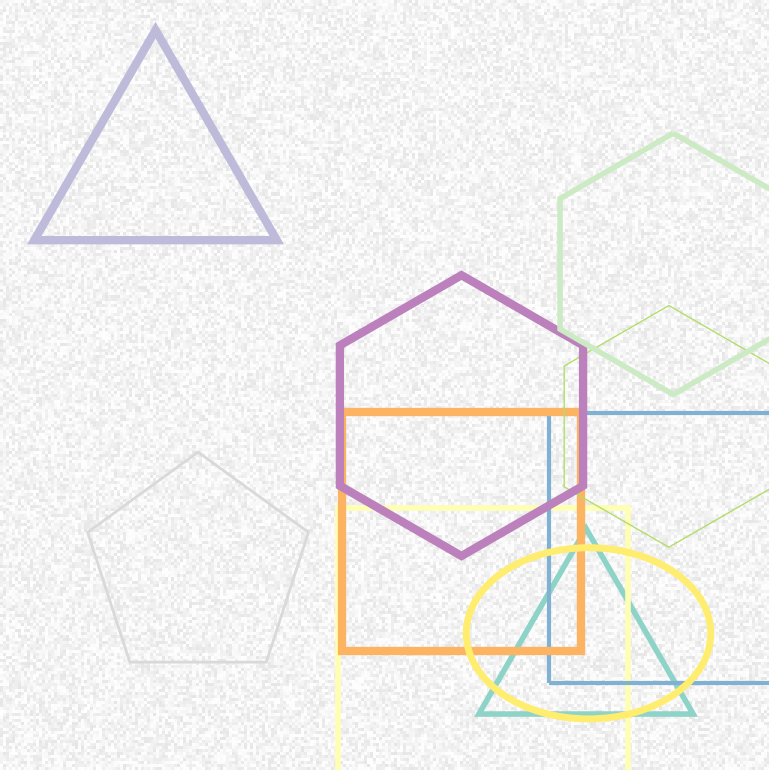[{"shape": "triangle", "thickness": 2, "radius": 0.8, "center": [0.761, 0.153]}, {"shape": "square", "thickness": 2, "radius": 0.94, "center": [0.627, 0.152]}, {"shape": "triangle", "thickness": 3, "radius": 0.91, "center": [0.202, 0.779]}, {"shape": "square", "thickness": 1.5, "radius": 0.88, "center": [0.888, 0.289]}, {"shape": "square", "thickness": 3, "radius": 0.77, "center": [0.6, 0.31]}, {"shape": "hexagon", "thickness": 0.5, "radius": 0.78, "center": [0.869, 0.446]}, {"shape": "pentagon", "thickness": 1, "radius": 0.75, "center": [0.257, 0.262]}, {"shape": "hexagon", "thickness": 3, "radius": 0.91, "center": [0.599, 0.46]}, {"shape": "hexagon", "thickness": 2, "radius": 0.85, "center": [0.874, 0.657]}, {"shape": "oval", "thickness": 2.5, "radius": 0.79, "center": [0.764, 0.178]}]